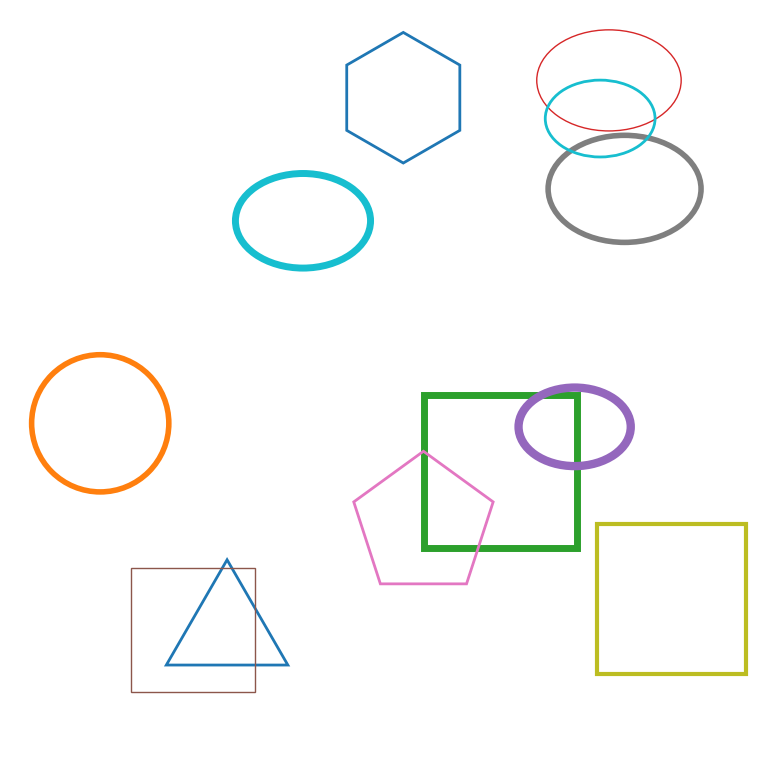[{"shape": "hexagon", "thickness": 1, "radius": 0.42, "center": [0.524, 0.873]}, {"shape": "triangle", "thickness": 1, "radius": 0.46, "center": [0.295, 0.182]}, {"shape": "circle", "thickness": 2, "radius": 0.45, "center": [0.13, 0.45]}, {"shape": "square", "thickness": 2.5, "radius": 0.5, "center": [0.65, 0.388]}, {"shape": "oval", "thickness": 0.5, "radius": 0.47, "center": [0.791, 0.896]}, {"shape": "oval", "thickness": 3, "radius": 0.36, "center": [0.746, 0.446]}, {"shape": "square", "thickness": 0.5, "radius": 0.4, "center": [0.251, 0.182]}, {"shape": "pentagon", "thickness": 1, "radius": 0.48, "center": [0.55, 0.319]}, {"shape": "oval", "thickness": 2, "radius": 0.5, "center": [0.811, 0.755]}, {"shape": "square", "thickness": 1.5, "radius": 0.48, "center": [0.872, 0.222]}, {"shape": "oval", "thickness": 2.5, "radius": 0.44, "center": [0.393, 0.713]}, {"shape": "oval", "thickness": 1, "radius": 0.36, "center": [0.779, 0.846]}]